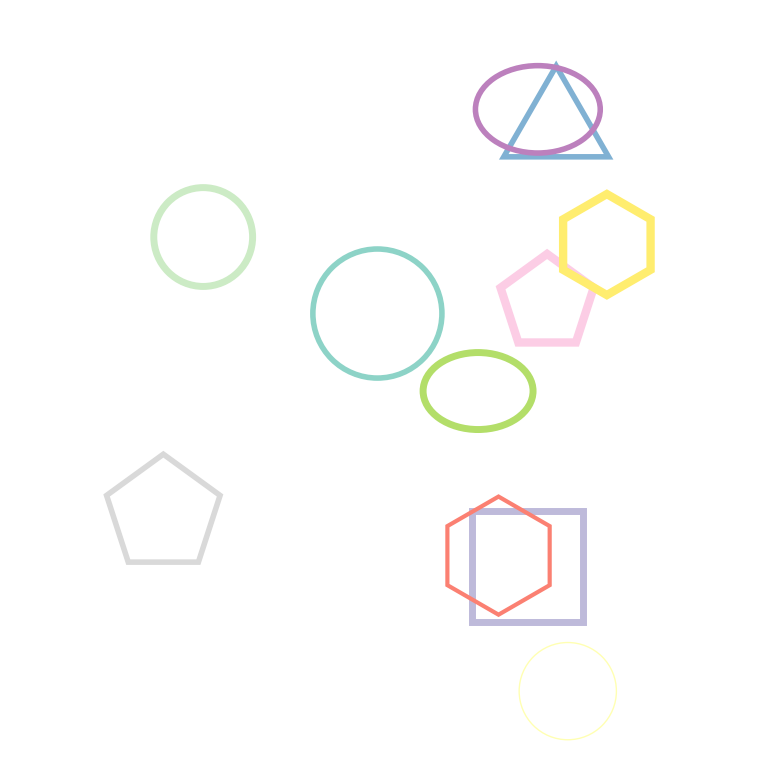[{"shape": "circle", "thickness": 2, "radius": 0.42, "center": [0.49, 0.593]}, {"shape": "circle", "thickness": 0.5, "radius": 0.32, "center": [0.737, 0.102]}, {"shape": "square", "thickness": 2.5, "radius": 0.36, "center": [0.685, 0.264]}, {"shape": "hexagon", "thickness": 1.5, "radius": 0.38, "center": [0.647, 0.278]}, {"shape": "triangle", "thickness": 2, "radius": 0.39, "center": [0.722, 0.836]}, {"shape": "oval", "thickness": 2.5, "radius": 0.36, "center": [0.621, 0.492]}, {"shape": "pentagon", "thickness": 3, "radius": 0.32, "center": [0.711, 0.607]}, {"shape": "pentagon", "thickness": 2, "radius": 0.39, "center": [0.212, 0.333]}, {"shape": "oval", "thickness": 2, "radius": 0.41, "center": [0.698, 0.858]}, {"shape": "circle", "thickness": 2.5, "radius": 0.32, "center": [0.264, 0.692]}, {"shape": "hexagon", "thickness": 3, "radius": 0.33, "center": [0.788, 0.682]}]